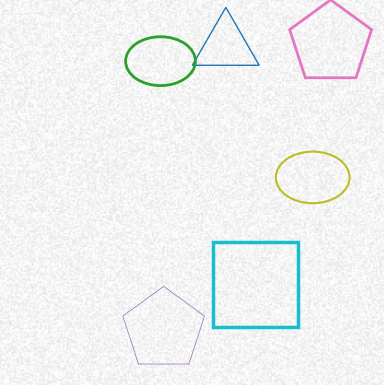[{"shape": "triangle", "thickness": 1, "radius": 0.5, "center": [0.587, 0.881]}, {"shape": "oval", "thickness": 2, "radius": 0.45, "center": [0.417, 0.841]}, {"shape": "pentagon", "thickness": 0.5, "radius": 0.56, "center": [0.425, 0.145]}, {"shape": "pentagon", "thickness": 2, "radius": 0.56, "center": [0.859, 0.889]}, {"shape": "oval", "thickness": 1.5, "radius": 0.48, "center": [0.812, 0.539]}, {"shape": "square", "thickness": 2.5, "radius": 0.55, "center": [0.663, 0.261]}]